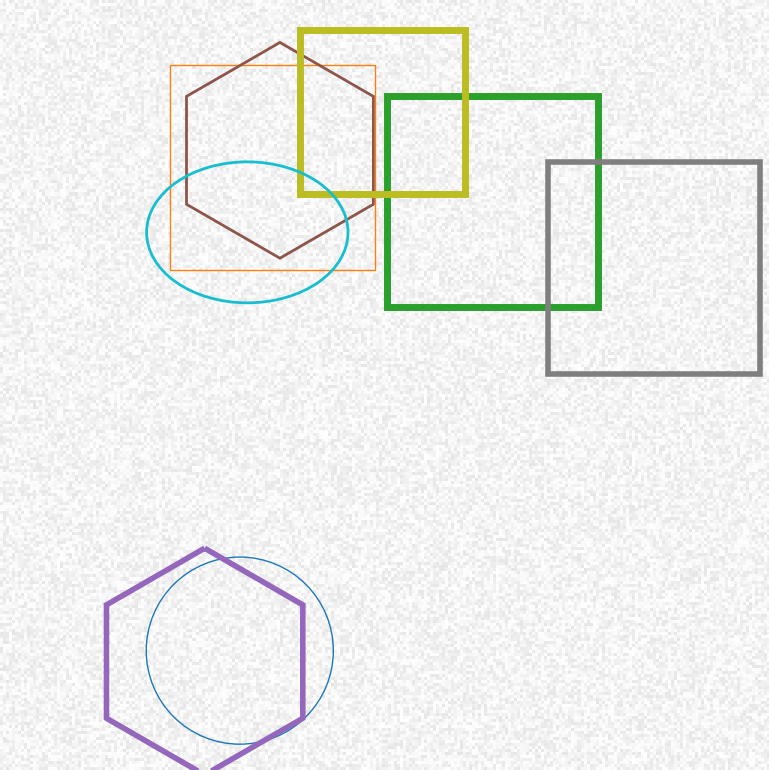[{"shape": "circle", "thickness": 0.5, "radius": 0.61, "center": [0.311, 0.155]}, {"shape": "square", "thickness": 0.5, "radius": 0.66, "center": [0.354, 0.782]}, {"shape": "square", "thickness": 2.5, "radius": 0.69, "center": [0.64, 0.738]}, {"shape": "hexagon", "thickness": 2, "radius": 0.74, "center": [0.266, 0.141]}, {"shape": "hexagon", "thickness": 1, "radius": 0.7, "center": [0.364, 0.805]}, {"shape": "square", "thickness": 2, "radius": 0.69, "center": [0.849, 0.652]}, {"shape": "square", "thickness": 2.5, "radius": 0.53, "center": [0.497, 0.854]}, {"shape": "oval", "thickness": 1, "radius": 0.65, "center": [0.321, 0.698]}]